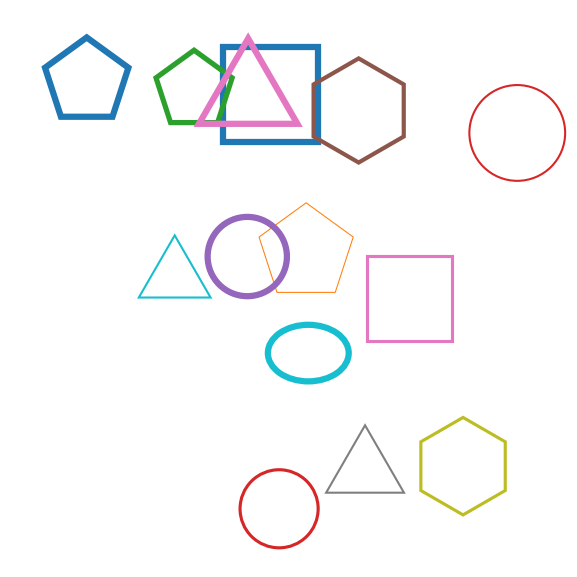[{"shape": "square", "thickness": 3, "radius": 0.41, "center": [0.468, 0.835]}, {"shape": "pentagon", "thickness": 3, "radius": 0.38, "center": [0.15, 0.858]}, {"shape": "pentagon", "thickness": 0.5, "radius": 0.43, "center": [0.53, 0.562]}, {"shape": "pentagon", "thickness": 2.5, "radius": 0.35, "center": [0.336, 0.843]}, {"shape": "circle", "thickness": 1.5, "radius": 0.34, "center": [0.483, 0.118]}, {"shape": "circle", "thickness": 1, "radius": 0.41, "center": [0.896, 0.769]}, {"shape": "circle", "thickness": 3, "radius": 0.34, "center": [0.428, 0.555]}, {"shape": "hexagon", "thickness": 2, "radius": 0.45, "center": [0.621, 0.808]}, {"shape": "triangle", "thickness": 3, "radius": 0.49, "center": [0.43, 0.834]}, {"shape": "square", "thickness": 1.5, "radius": 0.37, "center": [0.709, 0.482]}, {"shape": "triangle", "thickness": 1, "radius": 0.39, "center": [0.632, 0.185]}, {"shape": "hexagon", "thickness": 1.5, "radius": 0.42, "center": [0.802, 0.192]}, {"shape": "triangle", "thickness": 1, "radius": 0.36, "center": [0.303, 0.52]}, {"shape": "oval", "thickness": 3, "radius": 0.35, "center": [0.534, 0.388]}]